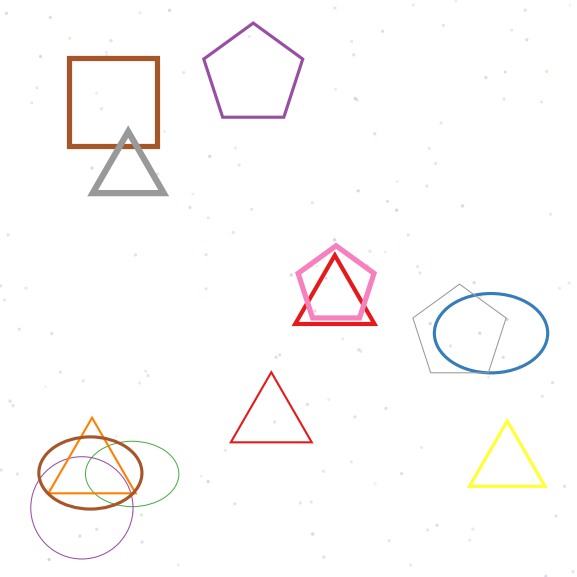[{"shape": "triangle", "thickness": 1, "radius": 0.4, "center": [0.47, 0.274]}, {"shape": "triangle", "thickness": 2, "radius": 0.4, "center": [0.58, 0.478]}, {"shape": "oval", "thickness": 1.5, "radius": 0.49, "center": [0.85, 0.422]}, {"shape": "oval", "thickness": 0.5, "radius": 0.4, "center": [0.229, 0.178]}, {"shape": "pentagon", "thickness": 1.5, "radius": 0.45, "center": [0.439, 0.869]}, {"shape": "circle", "thickness": 0.5, "radius": 0.44, "center": [0.142, 0.12]}, {"shape": "triangle", "thickness": 1, "radius": 0.44, "center": [0.159, 0.189]}, {"shape": "triangle", "thickness": 1.5, "radius": 0.38, "center": [0.878, 0.195]}, {"shape": "square", "thickness": 2.5, "radius": 0.38, "center": [0.195, 0.822]}, {"shape": "oval", "thickness": 1.5, "radius": 0.45, "center": [0.157, 0.18]}, {"shape": "pentagon", "thickness": 2.5, "radius": 0.35, "center": [0.582, 0.504]}, {"shape": "triangle", "thickness": 3, "radius": 0.36, "center": [0.222, 0.7]}, {"shape": "pentagon", "thickness": 0.5, "radius": 0.42, "center": [0.796, 0.422]}]